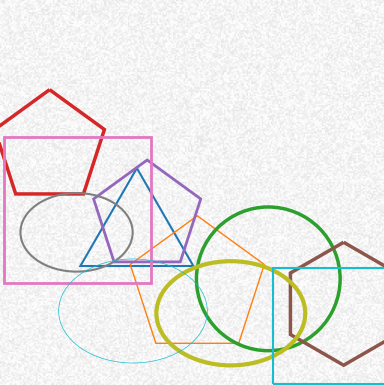[{"shape": "triangle", "thickness": 1.5, "radius": 0.85, "center": [0.356, 0.394]}, {"shape": "pentagon", "thickness": 1, "radius": 0.92, "center": [0.512, 0.256]}, {"shape": "circle", "thickness": 2.5, "radius": 0.93, "center": [0.697, 0.276]}, {"shape": "pentagon", "thickness": 2.5, "radius": 0.75, "center": [0.129, 0.617]}, {"shape": "pentagon", "thickness": 2, "radius": 0.73, "center": [0.382, 0.438]}, {"shape": "hexagon", "thickness": 2.5, "radius": 0.8, "center": [0.893, 0.211]}, {"shape": "square", "thickness": 2, "radius": 0.95, "center": [0.201, 0.454]}, {"shape": "oval", "thickness": 1.5, "radius": 0.73, "center": [0.199, 0.396]}, {"shape": "oval", "thickness": 3, "radius": 0.97, "center": [0.6, 0.186]}, {"shape": "square", "thickness": 1.5, "radius": 0.75, "center": [0.86, 0.154]}, {"shape": "oval", "thickness": 0.5, "radius": 0.97, "center": [0.345, 0.192]}]